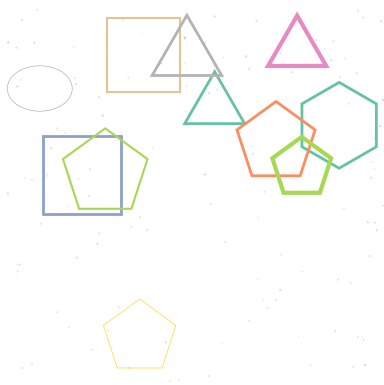[{"shape": "hexagon", "thickness": 2, "radius": 0.56, "center": [0.881, 0.675]}, {"shape": "triangle", "thickness": 2, "radius": 0.45, "center": [0.558, 0.724]}, {"shape": "pentagon", "thickness": 2, "radius": 0.53, "center": [0.717, 0.63]}, {"shape": "square", "thickness": 2, "radius": 0.51, "center": [0.214, 0.546]}, {"shape": "triangle", "thickness": 3, "radius": 0.44, "center": [0.772, 0.872]}, {"shape": "pentagon", "thickness": 3, "radius": 0.4, "center": [0.784, 0.564]}, {"shape": "pentagon", "thickness": 1.5, "radius": 0.58, "center": [0.273, 0.551]}, {"shape": "pentagon", "thickness": 0.5, "radius": 0.49, "center": [0.363, 0.124]}, {"shape": "square", "thickness": 1.5, "radius": 0.48, "center": [0.373, 0.857]}, {"shape": "triangle", "thickness": 2, "radius": 0.52, "center": [0.485, 0.856]}, {"shape": "oval", "thickness": 0.5, "radius": 0.42, "center": [0.103, 0.77]}]